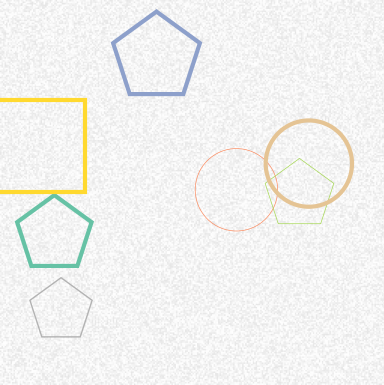[{"shape": "pentagon", "thickness": 3, "radius": 0.51, "center": [0.141, 0.392]}, {"shape": "circle", "thickness": 0.5, "radius": 0.54, "center": [0.614, 0.507]}, {"shape": "pentagon", "thickness": 3, "radius": 0.59, "center": [0.406, 0.851]}, {"shape": "pentagon", "thickness": 0.5, "radius": 0.47, "center": [0.778, 0.495]}, {"shape": "square", "thickness": 3, "radius": 0.59, "center": [0.103, 0.621]}, {"shape": "circle", "thickness": 3, "radius": 0.56, "center": [0.802, 0.575]}, {"shape": "pentagon", "thickness": 1, "radius": 0.42, "center": [0.159, 0.194]}]